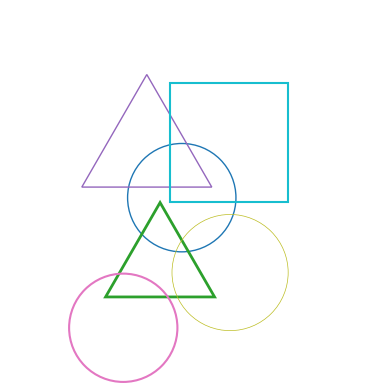[{"shape": "circle", "thickness": 1, "radius": 0.7, "center": [0.472, 0.487]}, {"shape": "triangle", "thickness": 2, "radius": 0.82, "center": [0.416, 0.31]}, {"shape": "triangle", "thickness": 1, "radius": 0.97, "center": [0.381, 0.612]}, {"shape": "circle", "thickness": 1.5, "radius": 0.7, "center": [0.32, 0.149]}, {"shape": "circle", "thickness": 0.5, "radius": 0.75, "center": [0.598, 0.292]}, {"shape": "square", "thickness": 1.5, "radius": 0.77, "center": [0.595, 0.63]}]